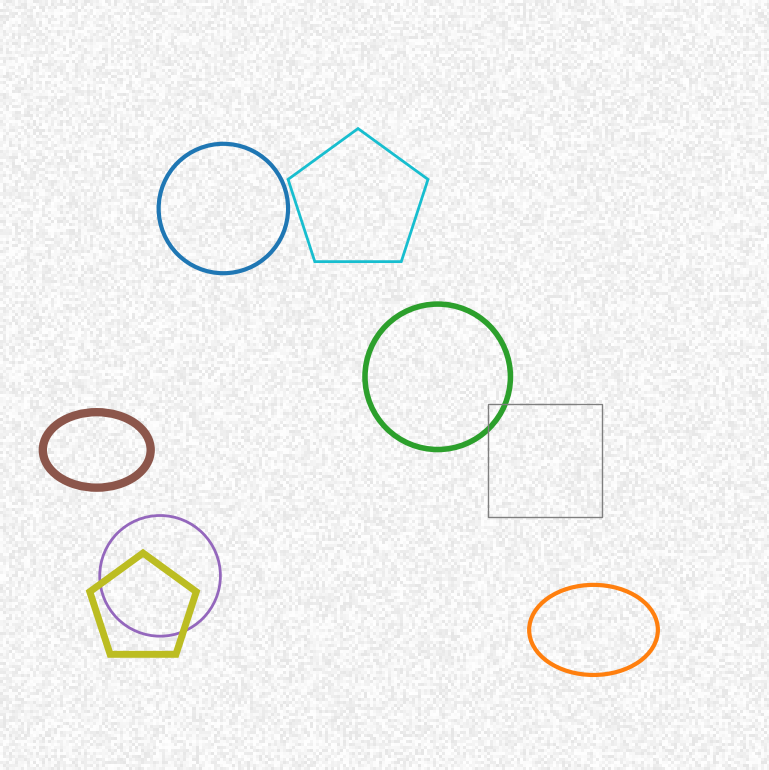[{"shape": "circle", "thickness": 1.5, "radius": 0.42, "center": [0.29, 0.729]}, {"shape": "oval", "thickness": 1.5, "radius": 0.42, "center": [0.771, 0.182]}, {"shape": "circle", "thickness": 2, "radius": 0.47, "center": [0.568, 0.511]}, {"shape": "circle", "thickness": 1, "radius": 0.39, "center": [0.208, 0.252]}, {"shape": "oval", "thickness": 3, "radius": 0.35, "center": [0.126, 0.416]}, {"shape": "square", "thickness": 0.5, "radius": 0.37, "center": [0.708, 0.402]}, {"shape": "pentagon", "thickness": 2.5, "radius": 0.36, "center": [0.186, 0.209]}, {"shape": "pentagon", "thickness": 1, "radius": 0.48, "center": [0.465, 0.737]}]